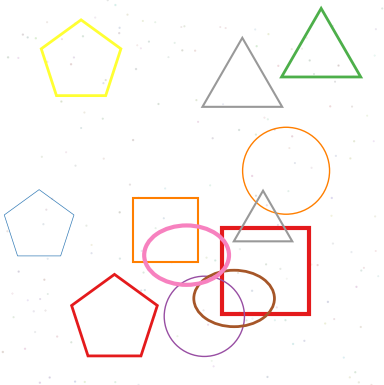[{"shape": "square", "thickness": 3, "radius": 0.56, "center": [0.69, 0.296]}, {"shape": "pentagon", "thickness": 2, "radius": 0.59, "center": [0.297, 0.17]}, {"shape": "pentagon", "thickness": 0.5, "radius": 0.48, "center": [0.102, 0.412]}, {"shape": "triangle", "thickness": 2, "radius": 0.59, "center": [0.834, 0.859]}, {"shape": "circle", "thickness": 1, "radius": 0.52, "center": [0.531, 0.178]}, {"shape": "square", "thickness": 1.5, "radius": 0.42, "center": [0.43, 0.402]}, {"shape": "circle", "thickness": 1, "radius": 0.56, "center": [0.743, 0.557]}, {"shape": "pentagon", "thickness": 2, "radius": 0.54, "center": [0.211, 0.84]}, {"shape": "oval", "thickness": 2, "radius": 0.52, "center": [0.608, 0.225]}, {"shape": "oval", "thickness": 3, "radius": 0.55, "center": [0.485, 0.337]}, {"shape": "triangle", "thickness": 1.5, "radius": 0.44, "center": [0.683, 0.417]}, {"shape": "triangle", "thickness": 1.5, "radius": 0.6, "center": [0.629, 0.782]}]